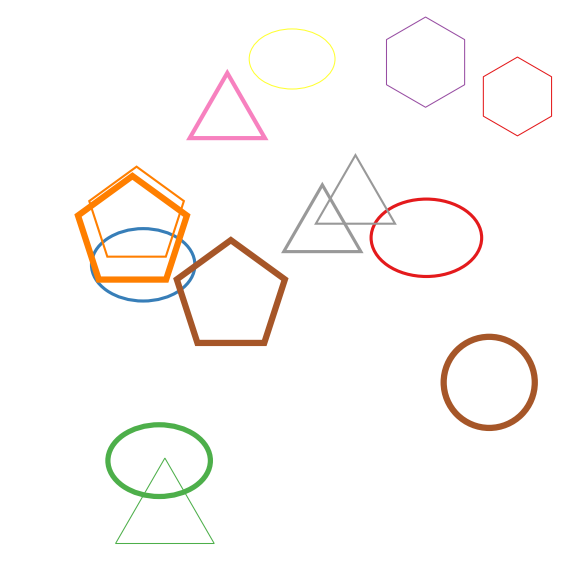[{"shape": "oval", "thickness": 1.5, "radius": 0.48, "center": [0.738, 0.587]}, {"shape": "hexagon", "thickness": 0.5, "radius": 0.34, "center": [0.896, 0.832]}, {"shape": "oval", "thickness": 1.5, "radius": 0.45, "center": [0.248, 0.541]}, {"shape": "oval", "thickness": 2.5, "radius": 0.44, "center": [0.276, 0.202]}, {"shape": "triangle", "thickness": 0.5, "radius": 0.49, "center": [0.286, 0.107]}, {"shape": "hexagon", "thickness": 0.5, "radius": 0.39, "center": [0.737, 0.891]}, {"shape": "pentagon", "thickness": 3, "radius": 0.5, "center": [0.229, 0.595]}, {"shape": "pentagon", "thickness": 1, "radius": 0.43, "center": [0.236, 0.624]}, {"shape": "oval", "thickness": 0.5, "radius": 0.37, "center": [0.506, 0.897]}, {"shape": "pentagon", "thickness": 3, "radius": 0.49, "center": [0.4, 0.485]}, {"shape": "circle", "thickness": 3, "radius": 0.39, "center": [0.847, 0.337]}, {"shape": "triangle", "thickness": 2, "radius": 0.38, "center": [0.394, 0.798]}, {"shape": "triangle", "thickness": 1, "radius": 0.4, "center": [0.616, 0.651]}, {"shape": "triangle", "thickness": 1.5, "radius": 0.39, "center": [0.558, 0.602]}]